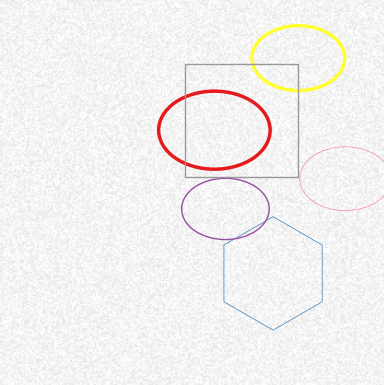[{"shape": "oval", "thickness": 2.5, "radius": 0.72, "center": [0.557, 0.662]}, {"shape": "hexagon", "thickness": 0.5, "radius": 0.74, "center": [0.709, 0.29]}, {"shape": "oval", "thickness": 1, "radius": 0.57, "center": [0.586, 0.457]}, {"shape": "oval", "thickness": 2.5, "radius": 0.6, "center": [0.775, 0.849]}, {"shape": "oval", "thickness": 0.5, "radius": 0.59, "center": [0.897, 0.536]}, {"shape": "square", "thickness": 1, "radius": 0.73, "center": [0.628, 0.687]}]